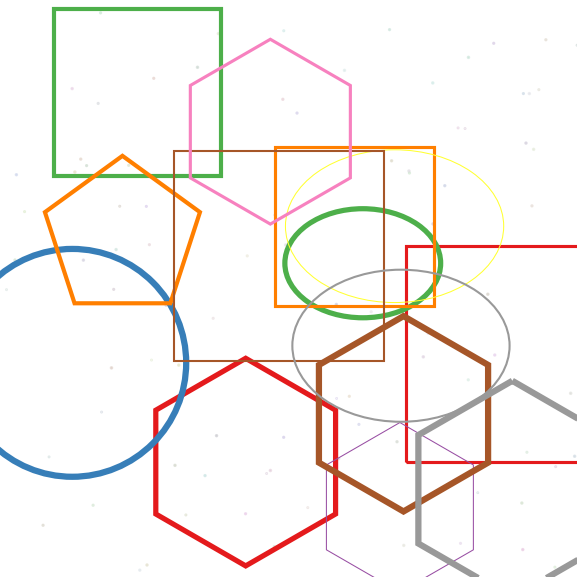[{"shape": "hexagon", "thickness": 2.5, "radius": 0.9, "center": [0.425, 0.199]}, {"shape": "square", "thickness": 1.5, "radius": 0.94, "center": [0.891, 0.386]}, {"shape": "circle", "thickness": 3, "radius": 0.99, "center": [0.125, 0.371]}, {"shape": "oval", "thickness": 2.5, "radius": 0.67, "center": [0.628, 0.543]}, {"shape": "square", "thickness": 2, "radius": 0.72, "center": [0.239, 0.839]}, {"shape": "hexagon", "thickness": 0.5, "radius": 0.73, "center": [0.692, 0.121]}, {"shape": "pentagon", "thickness": 2, "radius": 0.71, "center": [0.212, 0.588]}, {"shape": "square", "thickness": 1.5, "radius": 0.69, "center": [0.614, 0.607]}, {"shape": "oval", "thickness": 0.5, "radius": 0.94, "center": [0.683, 0.608]}, {"shape": "square", "thickness": 1, "radius": 0.91, "center": [0.483, 0.556]}, {"shape": "hexagon", "thickness": 3, "radius": 0.85, "center": [0.699, 0.283]}, {"shape": "hexagon", "thickness": 1.5, "radius": 0.8, "center": [0.468, 0.771]}, {"shape": "oval", "thickness": 1, "radius": 0.94, "center": [0.694, 0.4]}, {"shape": "hexagon", "thickness": 3, "radius": 0.94, "center": [0.887, 0.152]}]